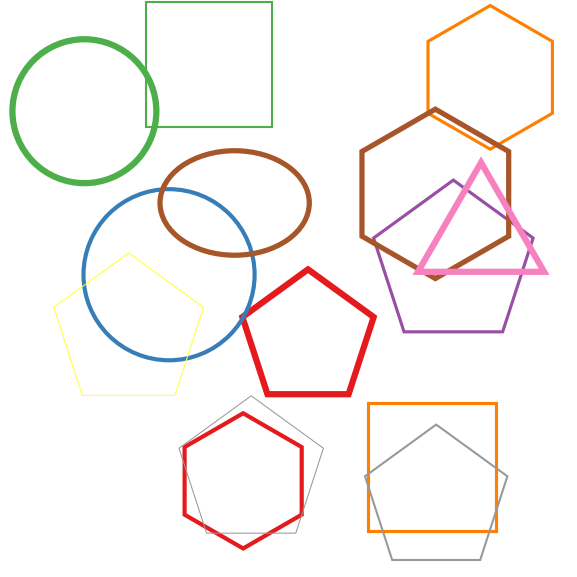[{"shape": "hexagon", "thickness": 2, "radius": 0.59, "center": [0.421, 0.166]}, {"shape": "pentagon", "thickness": 3, "radius": 0.6, "center": [0.533, 0.413]}, {"shape": "circle", "thickness": 2, "radius": 0.74, "center": [0.293, 0.523]}, {"shape": "circle", "thickness": 3, "radius": 0.62, "center": [0.146, 0.807]}, {"shape": "square", "thickness": 1, "radius": 0.54, "center": [0.362, 0.887]}, {"shape": "pentagon", "thickness": 1.5, "radius": 0.73, "center": [0.785, 0.542]}, {"shape": "square", "thickness": 1.5, "radius": 0.55, "center": [0.749, 0.19]}, {"shape": "hexagon", "thickness": 1.5, "radius": 0.62, "center": [0.849, 0.865]}, {"shape": "pentagon", "thickness": 0.5, "radius": 0.68, "center": [0.223, 0.425]}, {"shape": "hexagon", "thickness": 2.5, "radius": 0.73, "center": [0.754, 0.663]}, {"shape": "oval", "thickness": 2.5, "radius": 0.65, "center": [0.406, 0.648]}, {"shape": "triangle", "thickness": 3, "radius": 0.63, "center": [0.833, 0.592]}, {"shape": "pentagon", "thickness": 1, "radius": 0.65, "center": [0.755, 0.134]}, {"shape": "pentagon", "thickness": 0.5, "radius": 0.66, "center": [0.435, 0.182]}]